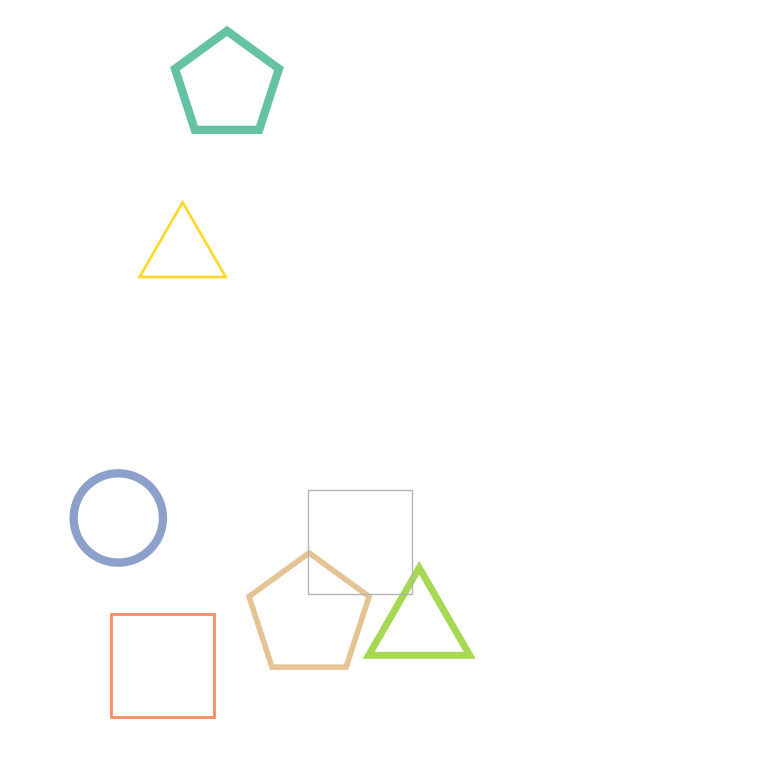[{"shape": "pentagon", "thickness": 3, "radius": 0.35, "center": [0.295, 0.889]}, {"shape": "square", "thickness": 1, "radius": 0.33, "center": [0.211, 0.135]}, {"shape": "circle", "thickness": 3, "radius": 0.29, "center": [0.154, 0.327]}, {"shape": "triangle", "thickness": 2.5, "radius": 0.38, "center": [0.544, 0.187]}, {"shape": "triangle", "thickness": 1, "radius": 0.32, "center": [0.237, 0.673]}, {"shape": "pentagon", "thickness": 2, "radius": 0.41, "center": [0.401, 0.2]}, {"shape": "square", "thickness": 0.5, "radius": 0.34, "center": [0.468, 0.296]}]